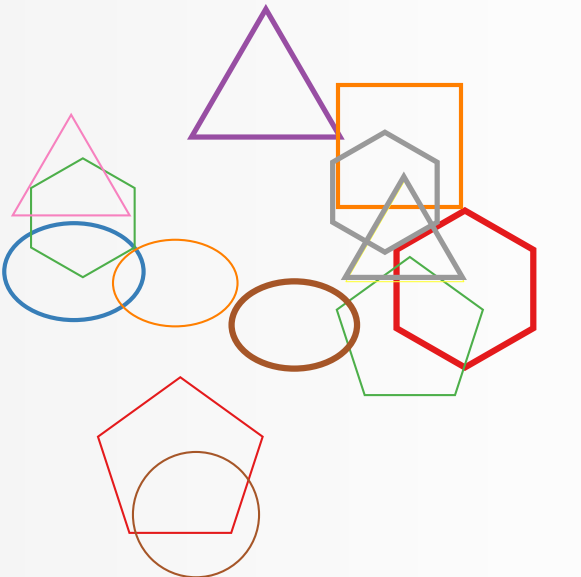[{"shape": "pentagon", "thickness": 1, "radius": 0.74, "center": [0.31, 0.197]}, {"shape": "hexagon", "thickness": 3, "radius": 0.68, "center": [0.8, 0.499]}, {"shape": "oval", "thickness": 2, "radius": 0.6, "center": [0.127, 0.529]}, {"shape": "hexagon", "thickness": 1, "radius": 0.51, "center": [0.143, 0.622]}, {"shape": "pentagon", "thickness": 1, "radius": 0.66, "center": [0.705, 0.422]}, {"shape": "triangle", "thickness": 2.5, "radius": 0.74, "center": [0.457, 0.836]}, {"shape": "oval", "thickness": 1, "radius": 0.54, "center": [0.302, 0.509]}, {"shape": "square", "thickness": 2, "radius": 0.53, "center": [0.688, 0.747]}, {"shape": "triangle", "thickness": 0.5, "radius": 0.59, "center": [0.697, 0.57]}, {"shape": "oval", "thickness": 3, "radius": 0.54, "center": [0.506, 0.436]}, {"shape": "circle", "thickness": 1, "radius": 0.54, "center": [0.337, 0.108]}, {"shape": "triangle", "thickness": 1, "radius": 0.58, "center": [0.122, 0.684]}, {"shape": "triangle", "thickness": 2.5, "radius": 0.58, "center": [0.695, 0.577]}, {"shape": "hexagon", "thickness": 2.5, "radius": 0.52, "center": [0.662, 0.666]}]